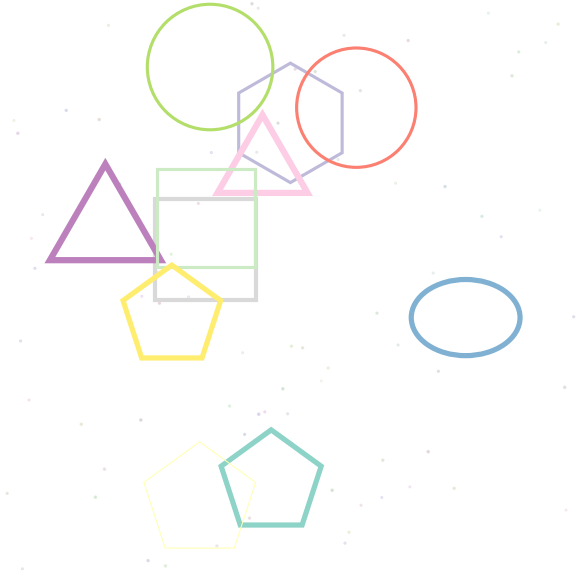[{"shape": "pentagon", "thickness": 2.5, "radius": 0.46, "center": [0.47, 0.164]}, {"shape": "pentagon", "thickness": 0.5, "radius": 0.51, "center": [0.346, 0.132]}, {"shape": "hexagon", "thickness": 1.5, "radius": 0.52, "center": [0.503, 0.786]}, {"shape": "circle", "thickness": 1.5, "radius": 0.52, "center": [0.617, 0.813]}, {"shape": "oval", "thickness": 2.5, "radius": 0.47, "center": [0.806, 0.449]}, {"shape": "circle", "thickness": 1.5, "radius": 0.54, "center": [0.364, 0.883]}, {"shape": "triangle", "thickness": 3, "radius": 0.45, "center": [0.455, 0.71]}, {"shape": "square", "thickness": 2, "radius": 0.43, "center": [0.356, 0.567]}, {"shape": "triangle", "thickness": 3, "radius": 0.55, "center": [0.182, 0.604]}, {"shape": "square", "thickness": 1.5, "radius": 0.43, "center": [0.357, 0.622]}, {"shape": "pentagon", "thickness": 2.5, "radius": 0.44, "center": [0.298, 0.451]}]